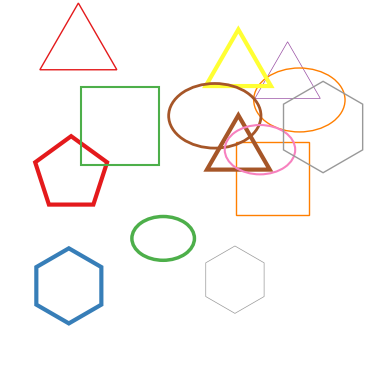[{"shape": "pentagon", "thickness": 3, "radius": 0.49, "center": [0.185, 0.548]}, {"shape": "triangle", "thickness": 1, "radius": 0.58, "center": [0.204, 0.877]}, {"shape": "hexagon", "thickness": 3, "radius": 0.49, "center": [0.179, 0.257]}, {"shape": "square", "thickness": 1.5, "radius": 0.51, "center": [0.312, 0.672]}, {"shape": "oval", "thickness": 2.5, "radius": 0.41, "center": [0.424, 0.381]}, {"shape": "triangle", "thickness": 0.5, "radius": 0.49, "center": [0.747, 0.793]}, {"shape": "oval", "thickness": 1, "radius": 0.59, "center": [0.778, 0.74]}, {"shape": "square", "thickness": 1, "radius": 0.47, "center": [0.709, 0.535]}, {"shape": "triangle", "thickness": 3, "radius": 0.49, "center": [0.619, 0.825]}, {"shape": "triangle", "thickness": 3, "radius": 0.47, "center": [0.619, 0.607]}, {"shape": "oval", "thickness": 2, "radius": 0.6, "center": [0.558, 0.699]}, {"shape": "oval", "thickness": 1.5, "radius": 0.46, "center": [0.675, 0.611]}, {"shape": "hexagon", "thickness": 1, "radius": 0.59, "center": [0.839, 0.67]}, {"shape": "hexagon", "thickness": 0.5, "radius": 0.44, "center": [0.61, 0.274]}]